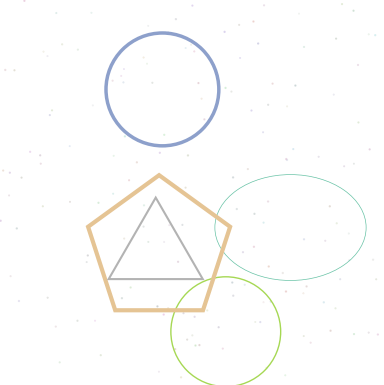[{"shape": "oval", "thickness": 0.5, "radius": 0.98, "center": [0.755, 0.409]}, {"shape": "circle", "thickness": 2.5, "radius": 0.73, "center": [0.422, 0.768]}, {"shape": "circle", "thickness": 1, "radius": 0.71, "center": [0.586, 0.138]}, {"shape": "pentagon", "thickness": 3, "radius": 0.97, "center": [0.413, 0.351]}, {"shape": "triangle", "thickness": 1.5, "radius": 0.71, "center": [0.404, 0.346]}]